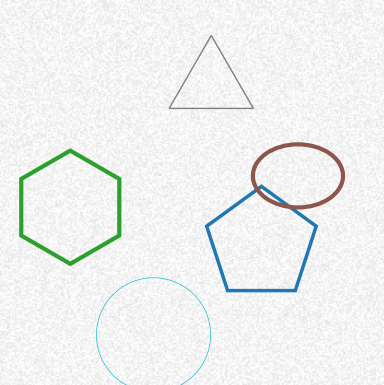[{"shape": "pentagon", "thickness": 2.5, "radius": 0.75, "center": [0.679, 0.366]}, {"shape": "hexagon", "thickness": 3, "radius": 0.74, "center": [0.183, 0.462]}, {"shape": "oval", "thickness": 3, "radius": 0.59, "center": [0.774, 0.543]}, {"shape": "triangle", "thickness": 1, "radius": 0.63, "center": [0.549, 0.782]}, {"shape": "circle", "thickness": 0.5, "radius": 0.74, "center": [0.399, 0.13]}]